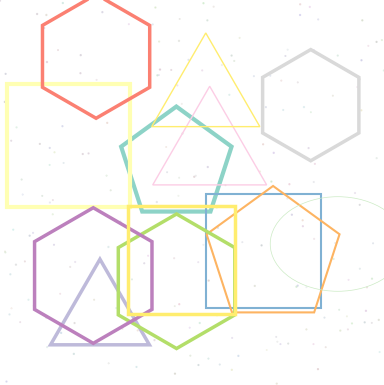[{"shape": "pentagon", "thickness": 3, "radius": 0.75, "center": [0.458, 0.572]}, {"shape": "square", "thickness": 3, "radius": 0.8, "center": [0.178, 0.623]}, {"shape": "triangle", "thickness": 2.5, "radius": 0.74, "center": [0.26, 0.179]}, {"shape": "hexagon", "thickness": 2.5, "radius": 0.8, "center": [0.25, 0.854]}, {"shape": "square", "thickness": 1.5, "radius": 0.74, "center": [0.685, 0.349]}, {"shape": "pentagon", "thickness": 1.5, "radius": 0.91, "center": [0.709, 0.335]}, {"shape": "hexagon", "thickness": 2.5, "radius": 0.87, "center": [0.459, 0.269]}, {"shape": "triangle", "thickness": 1, "radius": 0.85, "center": [0.545, 0.605]}, {"shape": "hexagon", "thickness": 2.5, "radius": 0.72, "center": [0.807, 0.727]}, {"shape": "hexagon", "thickness": 2.5, "radius": 0.88, "center": [0.242, 0.284]}, {"shape": "oval", "thickness": 0.5, "radius": 0.88, "center": [0.877, 0.366]}, {"shape": "square", "thickness": 2.5, "radius": 0.7, "center": [0.471, 0.324]}, {"shape": "triangle", "thickness": 1, "radius": 0.81, "center": [0.534, 0.752]}]